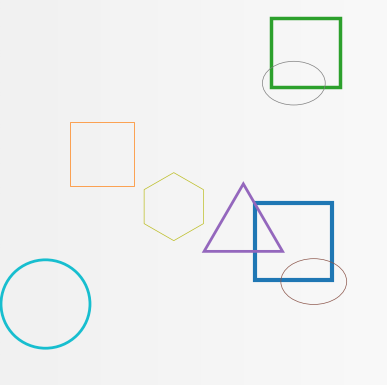[{"shape": "square", "thickness": 3, "radius": 0.5, "center": [0.759, 0.372]}, {"shape": "square", "thickness": 0.5, "radius": 0.42, "center": [0.263, 0.601]}, {"shape": "square", "thickness": 2.5, "radius": 0.45, "center": [0.788, 0.864]}, {"shape": "triangle", "thickness": 2, "radius": 0.58, "center": [0.628, 0.406]}, {"shape": "oval", "thickness": 0.5, "radius": 0.42, "center": [0.81, 0.269]}, {"shape": "oval", "thickness": 0.5, "radius": 0.41, "center": [0.758, 0.784]}, {"shape": "hexagon", "thickness": 0.5, "radius": 0.44, "center": [0.448, 0.463]}, {"shape": "circle", "thickness": 2, "radius": 0.57, "center": [0.117, 0.21]}]